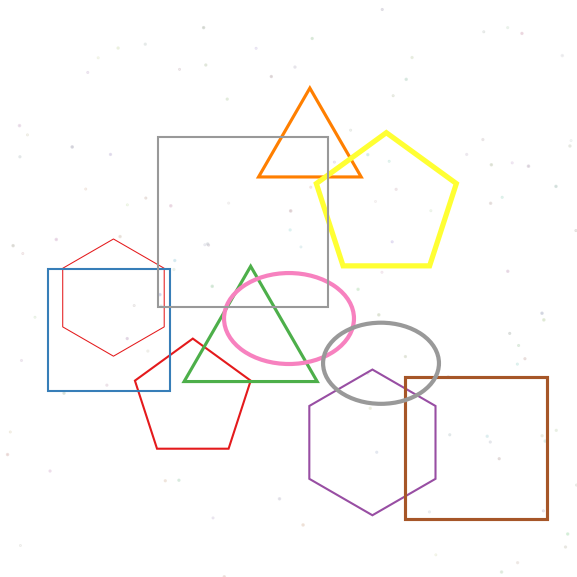[{"shape": "hexagon", "thickness": 0.5, "radius": 0.51, "center": [0.196, 0.484]}, {"shape": "pentagon", "thickness": 1, "radius": 0.53, "center": [0.334, 0.307]}, {"shape": "square", "thickness": 1, "radius": 0.53, "center": [0.189, 0.427]}, {"shape": "triangle", "thickness": 1.5, "radius": 0.67, "center": [0.434, 0.405]}, {"shape": "hexagon", "thickness": 1, "radius": 0.63, "center": [0.645, 0.233]}, {"shape": "triangle", "thickness": 1.5, "radius": 0.51, "center": [0.537, 0.744]}, {"shape": "pentagon", "thickness": 2.5, "radius": 0.64, "center": [0.669, 0.642]}, {"shape": "square", "thickness": 1.5, "radius": 0.62, "center": [0.824, 0.223]}, {"shape": "oval", "thickness": 2, "radius": 0.56, "center": [0.5, 0.448]}, {"shape": "square", "thickness": 1, "radius": 0.74, "center": [0.421, 0.615]}, {"shape": "oval", "thickness": 2, "radius": 0.5, "center": [0.66, 0.37]}]